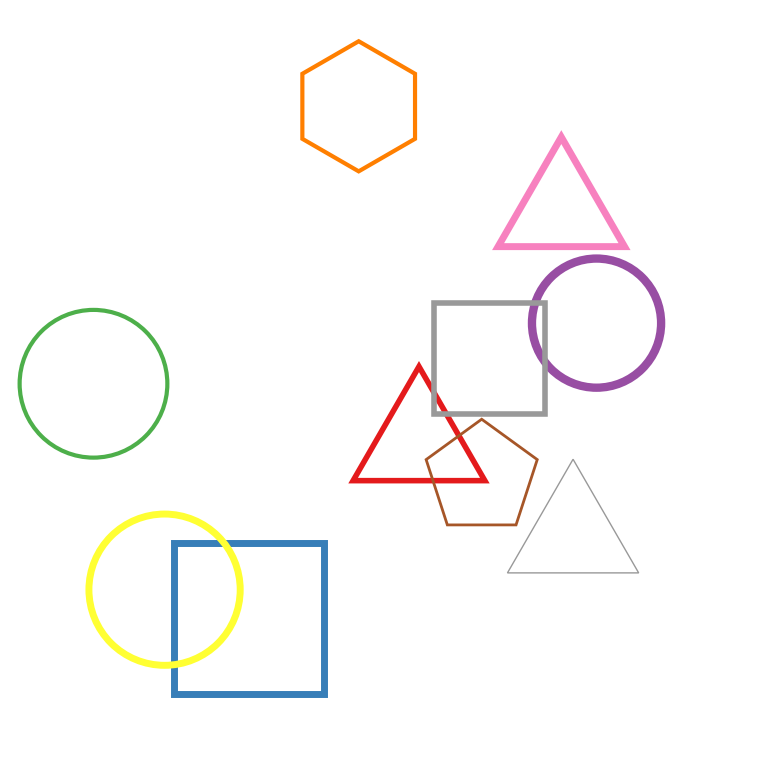[{"shape": "triangle", "thickness": 2, "radius": 0.49, "center": [0.544, 0.425]}, {"shape": "square", "thickness": 2.5, "radius": 0.49, "center": [0.324, 0.197]}, {"shape": "circle", "thickness": 1.5, "radius": 0.48, "center": [0.121, 0.502]}, {"shape": "circle", "thickness": 3, "radius": 0.42, "center": [0.775, 0.58]}, {"shape": "hexagon", "thickness": 1.5, "radius": 0.42, "center": [0.466, 0.862]}, {"shape": "circle", "thickness": 2.5, "radius": 0.49, "center": [0.214, 0.234]}, {"shape": "pentagon", "thickness": 1, "radius": 0.38, "center": [0.626, 0.38]}, {"shape": "triangle", "thickness": 2.5, "radius": 0.47, "center": [0.729, 0.727]}, {"shape": "triangle", "thickness": 0.5, "radius": 0.49, "center": [0.744, 0.305]}, {"shape": "square", "thickness": 2, "radius": 0.36, "center": [0.636, 0.535]}]